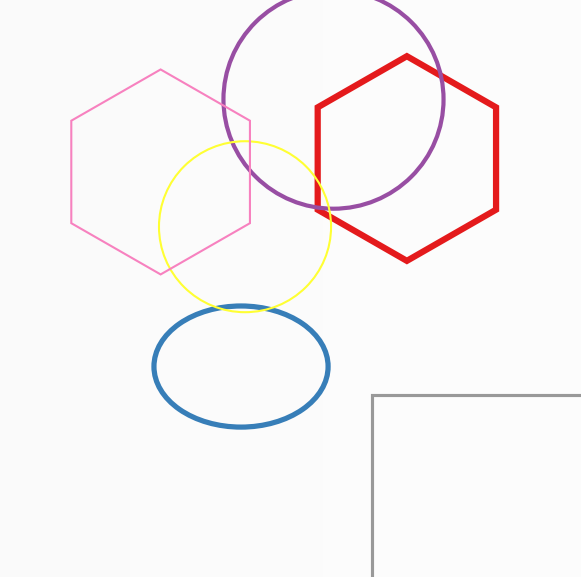[{"shape": "hexagon", "thickness": 3, "radius": 0.89, "center": [0.7, 0.725]}, {"shape": "oval", "thickness": 2.5, "radius": 0.75, "center": [0.415, 0.364]}, {"shape": "circle", "thickness": 2, "radius": 0.95, "center": [0.574, 0.827]}, {"shape": "circle", "thickness": 1, "radius": 0.74, "center": [0.422, 0.607]}, {"shape": "hexagon", "thickness": 1, "radius": 0.89, "center": [0.276, 0.701]}, {"shape": "square", "thickness": 1.5, "radius": 0.92, "center": [0.824, 0.132]}]